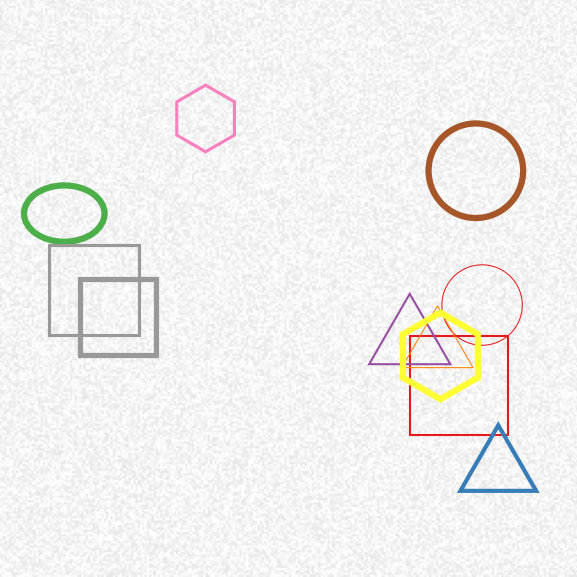[{"shape": "circle", "thickness": 0.5, "radius": 0.35, "center": [0.835, 0.471]}, {"shape": "square", "thickness": 1, "radius": 0.43, "center": [0.795, 0.332]}, {"shape": "triangle", "thickness": 2, "radius": 0.38, "center": [0.863, 0.187]}, {"shape": "oval", "thickness": 3, "radius": 0.35, "center": [0.111, 0.629]}, {"shape": "triangle", "thickness": 1, "radius": 0.41, "center": [0.71, 0.409]}, {"shape": "triangle", "thickness": 0.5, "radius": 0.36, "center": [0.757, 0.398]}, {"shape": "hexagon", "thickness": 3, "radius": 0.38, "center": [0.763, 0.383]}, {"shape": "circle", "thickness": 3, "radius": 0.41, "center": [0.824, 0.703]}, {"shape": "hexagon", "thickness": 1.5, "radius": 0.29, "center": [0.356, 0.794]}, {"shape": "square", "thickness": 1.5, "radius": 0.39, "center": [0.162, 0.496]}, {"shape": "square", "thickness": 2.5, "radius": 0.33, "center": [0.204, 0.45]}]